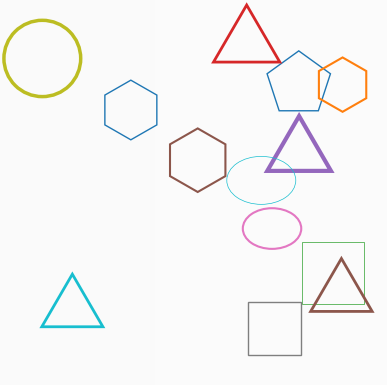[{"shape": "hexagon", "thickness": 1, "radius": 0.39, "center": [0.338, 0.714]}, {"shape": "pentagon", "thickness": 1, "radius": 0.43, "center": [0.771, 0.782]}, {"shape": "hexagon", "thickness": 1.5, "radius": 0.35, "center": [0.884, 0.78]}, {"shape": "square", "thickness": 0.5, "radius": 0.4, "center": [0.86, 0.291]}, {"shape": "triangle", "thickness": 2, "radius": 0.49, "center": [0.637, 0.888]}, {"shape": "triangle", "thickness": 3, "radius": 0.47, "center": [0.772, 0.604]}, {"shape": "hexagon", "thickness": 1.5, "radius": 0.41, "center": [0.51, 0.584]}, {"shape": "triangle", "thickness": 2, "radius": 0.46, "center": [0.881, 0.237]}, {"shape": "oval", "thickness": 1.5, "radius": 0.38, "center": [0.702, 0.406]}, {"shape": "square", "thickness": 1, "radius": 0.34, "center": [0.708, 0.147]}, {"shape": "circle", "thickness": 2.5, "radius": 0.5, "center": [0.109, 0.848]}, {"shape": "triangle", "thickness": 2, "radius": 0.46, "center": [0.187, 0.197]}, {"shape": "oval", "thickness": 0.5, "radius": 0.45, "center": [0.674, 0.532]}]